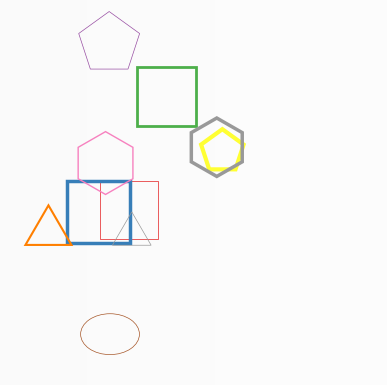[{"shape": "square", "thickness": 0.5, "radius": 0.37, "center": [0.332, 0.455]}, {"shape": "square", "thickness": 2.5, "radius": 0.4, "center": [0.254, 0.45]}, {"shape": "square", "thickness": 2, "radius": 0.38, "center": [0.43, 0.749]}, {"shape": "pentagon", "thickness": 0.5, "radius": 0.41, "center": [0.282, 0.887]}, {"shape": "triangle", "thickness": 1.5, "radius": 0.34, "center": [0.125, 0.398]}, {"shape": "pentagon", "thickness": 3, "radius": 0.29, "center": [0.574, 0.607]}, {"shape": "oval", "thickness": 0.5, "radius": 0.38, "center": [0.284, 0.132]}, {"shape": "hexagon", "thickness": 1, "radius": 0.41, "center": [0.272, 0.577]}, {"shape": "hexagon", "thickness": 2.5, "radius": 0.38, "center": [0.559, 0.618]}, {"shape": "triangle", "thickness": 0.5, "radius": 0.29, "center": [0.34, 0.392]}]